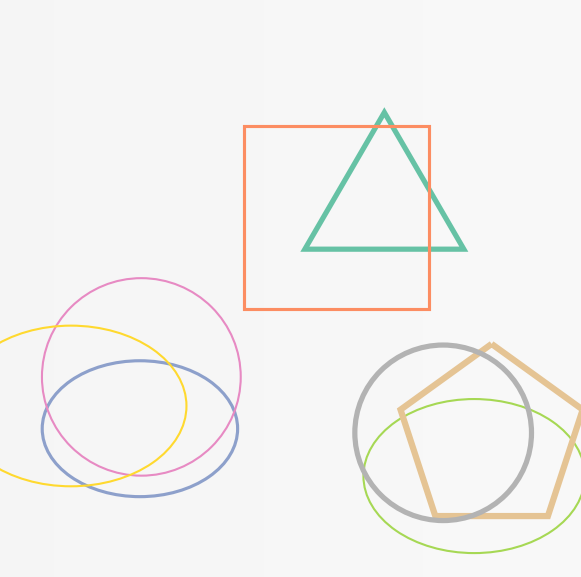[{"shape": "triangle", "thickness": 2.5, "radius": 0.79, "center": [0.661, 0.647]}, {"shape": "square", "thickness": 1.5, "radius": 0.79, "center": [0.579, 0.622]}, {"shape": "oval", "thickness": 1.5, "radius": 0.84, "center": [0.241, 0.257]}, {"shape": "circle", "thickness": 1, "radius": 0.86, "center": [0.243, 0.346]}, {"shape": "oval", "thickness": 1, "radius": 0.95, "center": [0.816, 0.175]}, {"shape": "oval", "thickness": 1, "radius": 0.99, "center": [0.122, 0.296]}, {"shape": "pentagon", "thickness": 3, "radius": 0.82, "center": [0.846, 0.239]}, {"shape": "circle", "thickness": 2.5, "radius": 0.76, "center": [0.762, 0.25]}]